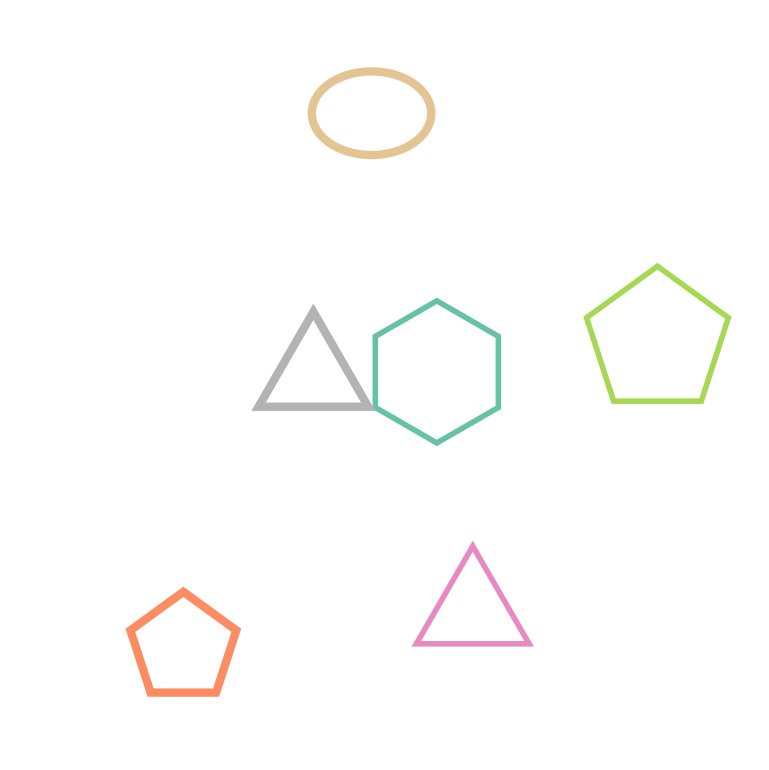[{"shape": "hexagon", "thickness": 2, "radius": 0.46, "center": [0.567, 0.517]}, {"shape": "pentagon", "thickness": 3, "radius": 0.36, "center": [0.238, 0.159]}, {"shape": "triangle", "thickness": 2, "radius": 0.42, "center": [0.614, 0.206]}, {"shape": "pentagon", "thickness": 2, "radius": 0.48, "center": [0.854, 0.557]}, {"shape": "oval", "thickness": 3, "radius": 0.39, "center": [0.483, 0.853]}, {"shape": "triangle", "thickness": 3, "radius": 0.41, "center": [0.407, 0.513]}]